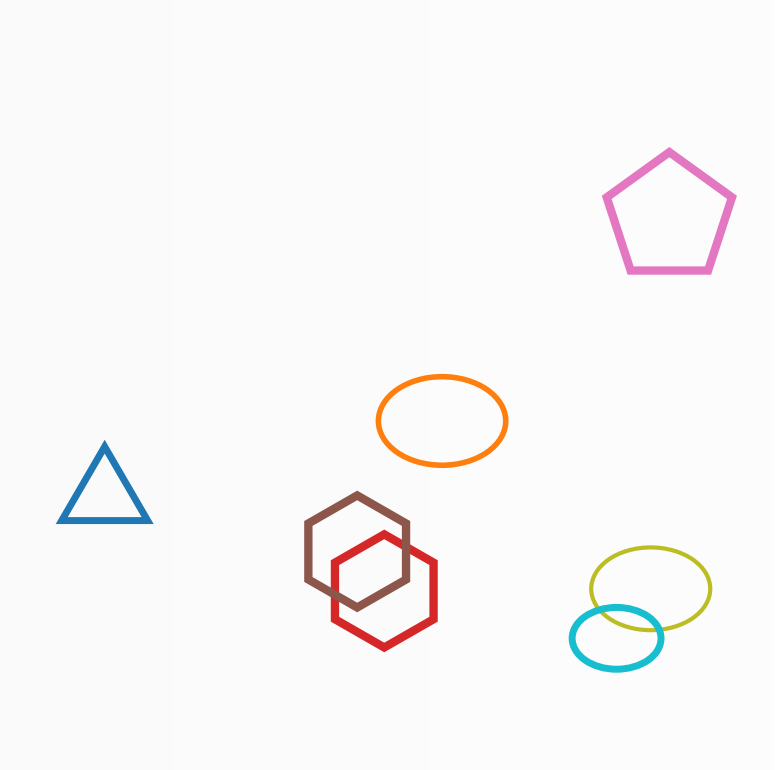[{"shape": "triangle", "thickness": 2.5, "radius": 0.32, "center": [0.135, 0.356]}, {"shape": "oval", "thickness": 2, "radius": 0.41, "center": [0.57, 0.453]}, {"shape": "hexagon", "thickness": 3, "radius": 0.37, "center": [0.496, 0.233]}, {"shape": "hexagon", "thickness": 3, "radius": 0.36, "center": [0.461, 0.284]}, {"shape": "pentagon", "thickness": 3, "radius": 0.42, "center": [0.864, 0.717]}, {"shape": "oval", "thickness": 1.5, "radius": 0.38, "center": [0.84, 0.235]}, {"shape": "oval", "thickness": 2.5, "radius": 0.29, "center": [0.796, 0.171]}]